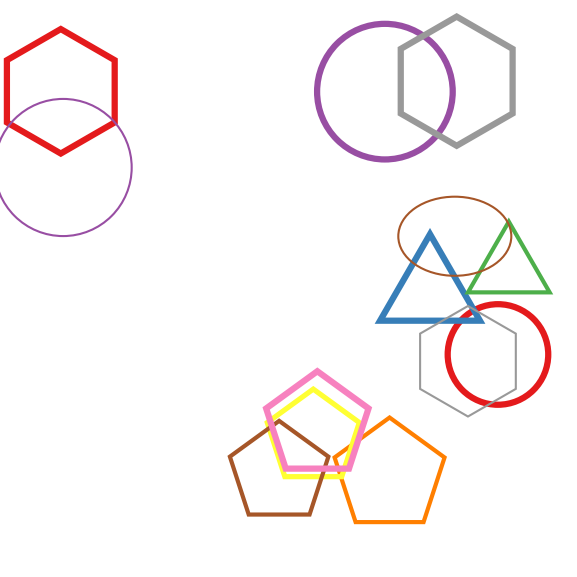[{"shape": "hexagon", "thickness": 3, "radius": 0.54, "center": [0.105, 0.841]}, {"shape": "circle", "thickness": 3, "radius": 0.44, "center": [0.862, 0.385]}, {"shape": "triangle", "thickness": 3, "radius": 0.5, "center": [0.745, 0.494]}, {"shape": "triangle", "thickness": 2, "radius": 0.41, "center": [0.881, 0.534]}, {"shape": "circle", "thickness": 3, "radius": 0.59, "center": [0.667, 0.84]}, {"shape": "circle", "thickness": 1, "radius": 0.59, "center": [0.109, 0.709]}, {"shape": "pentagon", "thickness": 2, "radius": 0.5, "center": [0.675, 0.176]}, {"shape": "pentagon", "thickness": 2.5, "radius": 0.42, "center": [0.542, 0.242]}, {"shape": "oval", "thickness": 1, "radius": 0.49, "center": [0.788, 0.59]}, {"shape": "pentagon", "thickness": 2, "radius": 0.45, "center": [0.483, 0.181]}, {"shape": "pentagon", "thickness": 3, "radius": 0.47, "center": [0.55, 0.263]}, {"shape": "hexagon", "thickness": 3, "radius": 0.56, "center": [0.791, 0.859]}, {"shape": "hexagon", "thickness": 1, "radius": 0.48, "center": [0.81, 0.374]}]